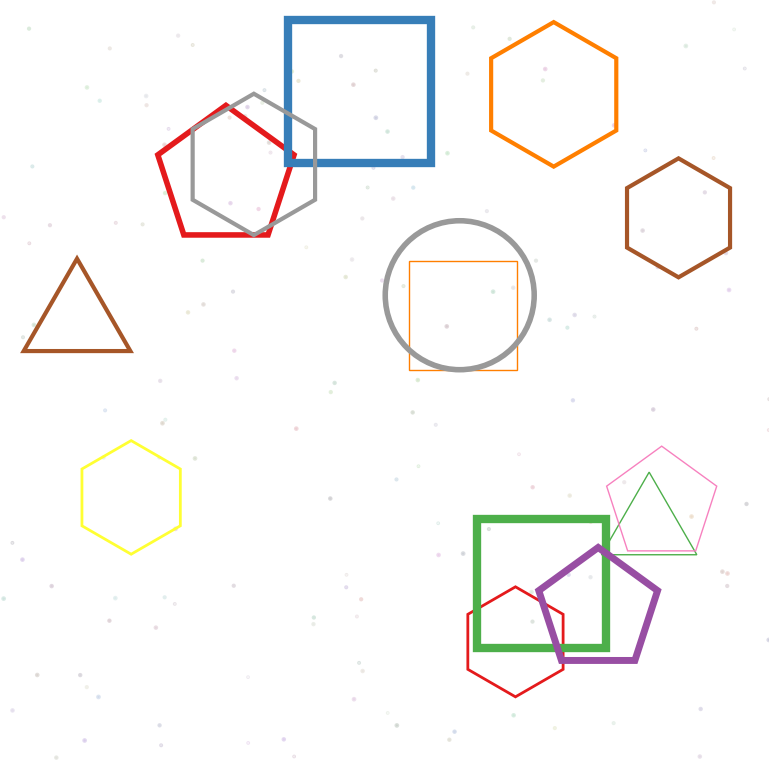[{"shape": "pentagon", "thickness": 2, "radius": 0.47, "center": [0.293, 0.77]}, {"shape": "hexagon", "thickness": 1, "radius": 0.36, "center": [0.669, 0.166]}, {"shape": "square", "thickness": 3, "radius": 0.46, "center": [0.467, 0.881]}, {"shape": "triangle", "thickness": 0.5, "radius": 0.36, "center": [0.843, 0.315]}, {"shape": "square", "thickness": 3, "radius": 0.42, "center": [0.704, 0.243]}, {"shape": "pentagon", "thickness": 2.5, "radius": 0.41, "center": [0.777, 0.208]}, {"shape": "square", "thickness": 0.5, "radius": 0.35, "center": [0.601, 0.59]}, {"shape": "hexagon", "thickness": 1.5, "radius": 0.47, "center": [0.719, 0.877]}, {"shape": "hexagon", "thickness": 1, "radius": 0.37, "center": [0.17, 0.354]}, {"shape": "triangle", "thickness": 1.5, "radius": 0.4, "center": [0.1, 0.584]}, {"shape": "hexagon", "thickness": 1.5, "radius": 0.39, "center": [0.881, 0.717]}, {"shape": "pentagon", "thickness": 0.5, "radius": 0.38, "center": [0.859, 0.345]}, {"shape": "hexagon", "thickness": 1.5, "radius": 0.46, "center": [0.33, 0.786]}, {"shape": "circle", "thickness": 2, "radius": 0.48, "center": [0.597, 0.617]}]